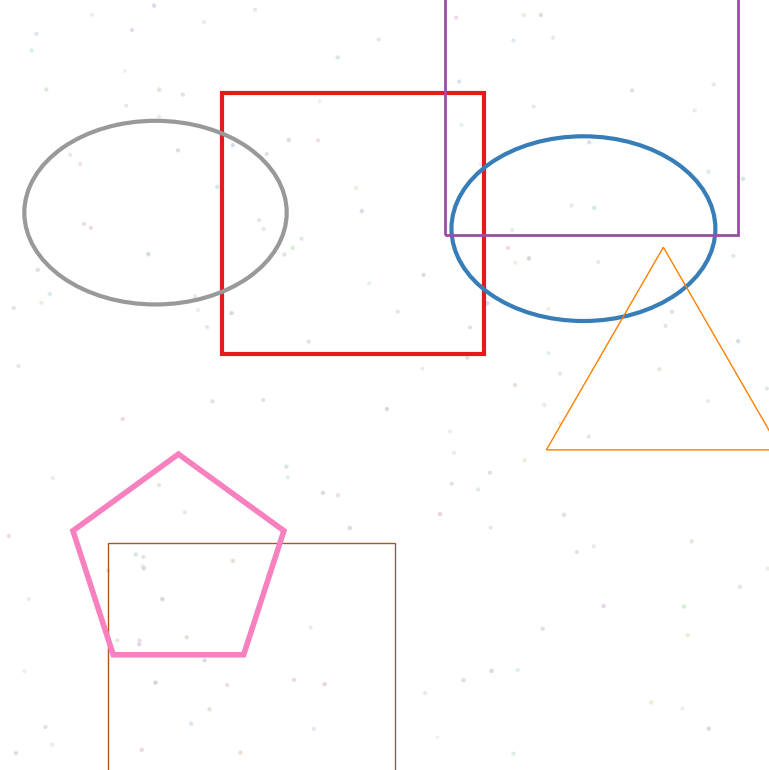[{"shape": "square", "thickness": 1.5, "radius": 0.85, "center": [0.458, 0.71]}, {"shape": "oval", "thickness": 1.5, "radius": 0.86, "center": [0.758, 0.703]}, {"shape": "square", "thickness": 1, "radius": 0.95, "center": [0.768, 0.885]}, {"shape": "triangle", "thickness": 0.5, "radius": 0.88, "center": [0.861, 0.503]}, {"shape": "square", "thickness": 0.5, "radius": 0.93, "center": [0.326, 0.109]}, {"shape": "pentagon", "thickness": 2, "radius": 0.72, "center": [0.232, 0.266]}, {"shape": "oval", "thickness": 1.5, "radius": 0.85, "center": [0.202, 0.724]}]